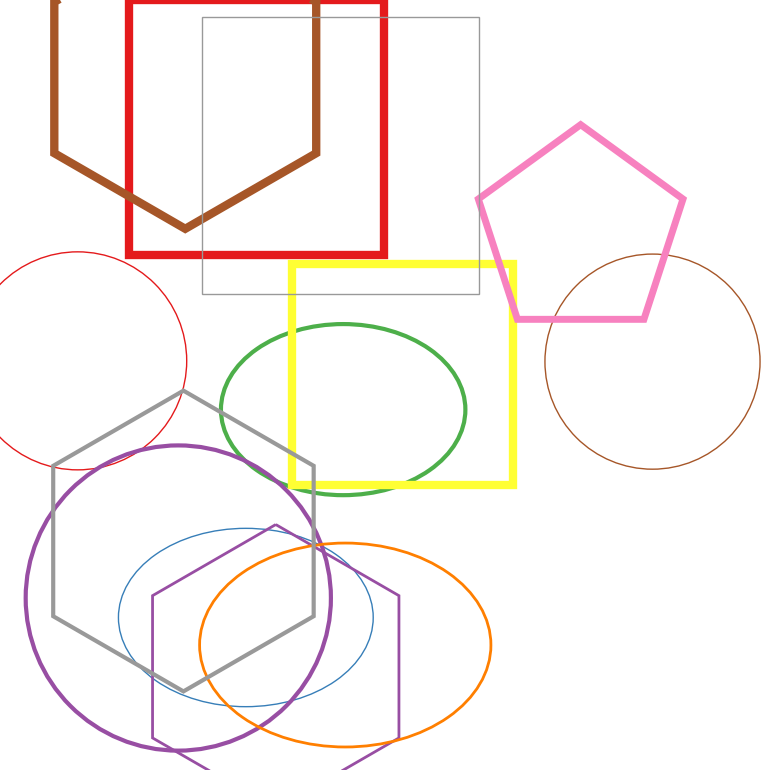[{"shape": "square", "thickness": 3, "radius": 0.83, "center": [0.333, 0.835]}, {"shape": "circle", "thickness": 0.5, "radius": 0.71, "center": [0.101, 0.531]}, {"shape": "oval", "thickness": 0.5, "radius": 0.83, "center": [0.319, 0.198]}, {"shape": "oval", "thickness": 1.5, "radius": 0.79, "center": [0.446, 0.468]}, {"shape": "hexagon", "thickness": 1, "radius": 0.92, "center": [0.358, 0.134]}, {"shape": "circle", "thickness": 1.5, "radius": 0.99, "center": [0.232, 0.223]}, {"shape": "oval", "thickness": 1, "radius": 0.95, "center": [0.448, 0.162]}, {"shape": "square", "thickness": 3, "radius": 0.72, "center": [0.522, 0.514]}, {"shape": "hexagon", "thickness": 3, "radius": 0.98, "center": [0.241, 0.899]}, {"shape": "circle", "thickness": 0.5, "radius": 0.7, "center": [0.847, 0.53]}, {"shape": "pentagon", "thickness": 2.5, "radius": 0.7, "center": [0.754, 0.698]}, {"shape": "square", "thickness": 0.5, "radius": 0.9, "center": [0.442, 0.798]}, {"shape": "hexagon", "thickness": 1.5, "radius": 0.98, "center": [0.238, 0.297]}]